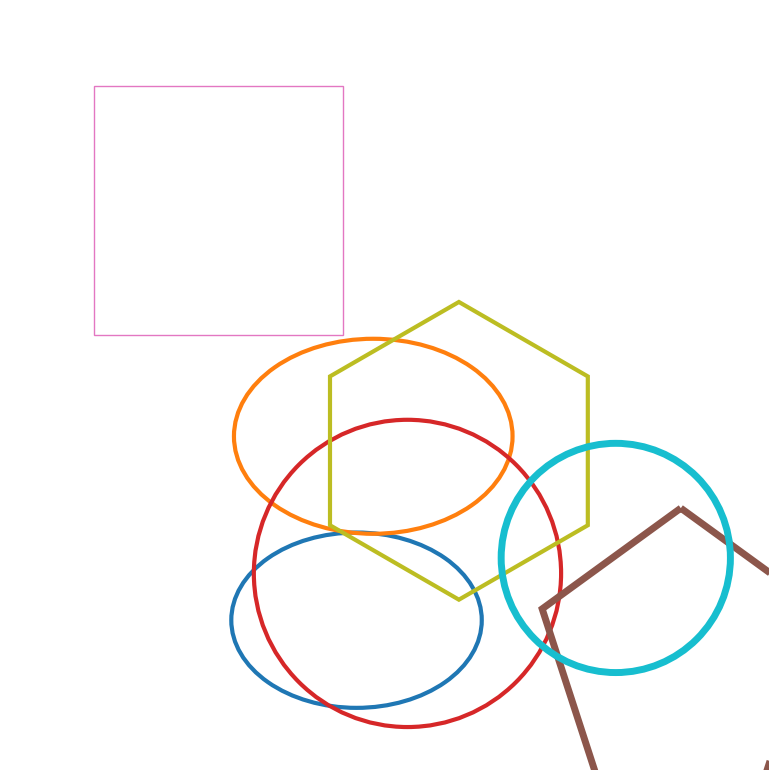[{"shape": "oval", "thickness": 1.5, "radius": 0.81, "center": [0.463, 0.195]}, {"shape": "oval", "thickness": 1.5, "radius": 0.9, "center": [0.485, 0.433]}, {"shape": "circle", "thickness": 1.5, "radius": 1.0, "center": [0.529, 0.255]}, {"shape": "pentagon", "thickness": 2.5, "radius": 0.95, "center": [0.884, 0.151]}, {"shape": "square", "thickness": 0.5, "radius": 0.81, "center": [0.284, 0.726]}, {"shape": "hexagon", "thickness": 1.5, "radius": 0.97, "center": [0.596, 0.415]}, {"shape": "circle", "thickness": 2.5, "radius": 0.74, "center": [0.8, 0.275]}]